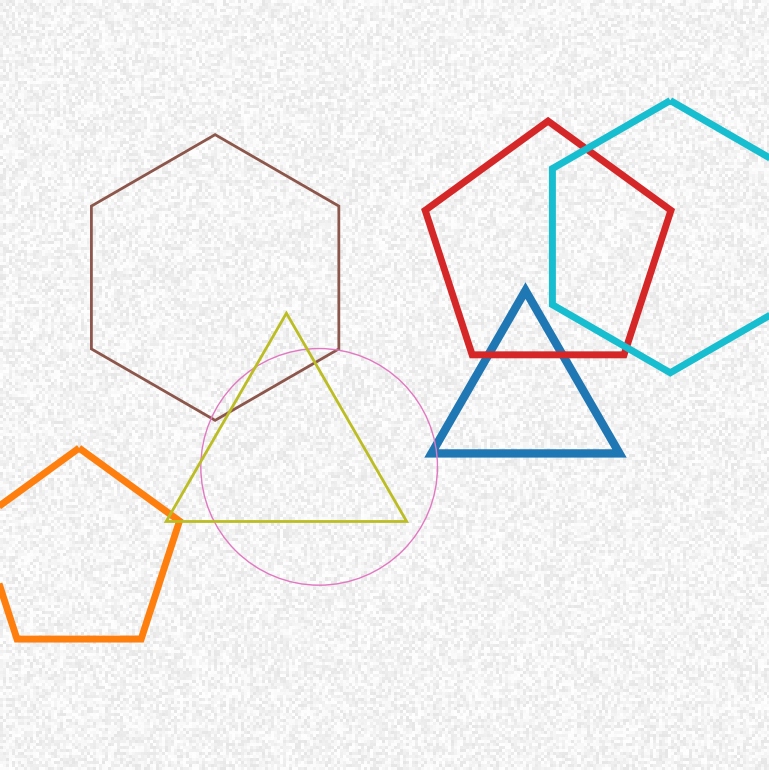[{"shape": "triangle", "thickness": 3, "radius": 0.7, "center": [0.682, 0.482]}, {"shape": "pentagon", "thickness": 2.5, "radius": 0.69, "center": [0.103, 0.281]}, {"shape": "pentagon", "thickness": 2.5, "radius": 0.84, "center": [0.712, 0.675]}, {"shape": "hexagon", "thickness": 1, "radius": 0.93, "center": [0.279, 0.64]}, {"shape": "circle", "thickness": 0.5, "radius": 0.77, "center": [0.414, 0.394]}, {"shape": "triangle", "thickness": 1, "radius": 0.9, "center": [0.372, 0.413]}, {"shape": "hexagon", "thickness": 2.5, "radius": 0.88, "center": [0.87, 0.693]}]